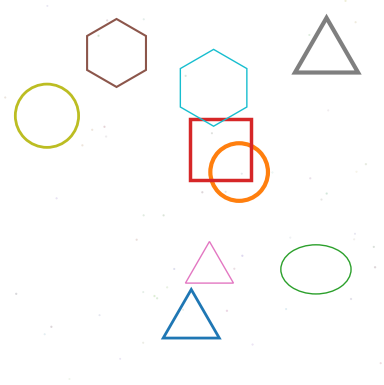[{"shape": "triangle", "thickness": 2, "radius": 0.42, "center": [0.497, 0.164]}, {"shape": "circle", "thickness": 3, "radius": 0.37, "center": [0.621, 0.553]}, {"shape": "oval", "thickness": 1, "radius": 0.46, "center": [0.821, 0.3]}, {"shape": "square", "thickness": 2.5, "radius": 0.4, "center": [0.572, 0.613]}, {"shape": "hexagon", "thickness": 1.5, "radius": 0.44, "center": [0.303, 0.862]}, {"shape": "triangle", "thickness": 1, "radius": 0.36, "center": [0.544, 0.301]}, {"shape": "triangle", "thickness": 3, "radius": 0.47, "center": [0.848, 0.859]}, {"shape": "circle", "thickness": 2, "radius": 0.41, "center": [0.122, 0.699]}, {"shape": "hexagon", "thickness": 1, "radius": 0.5, "center": [0.555, 0.772]}]